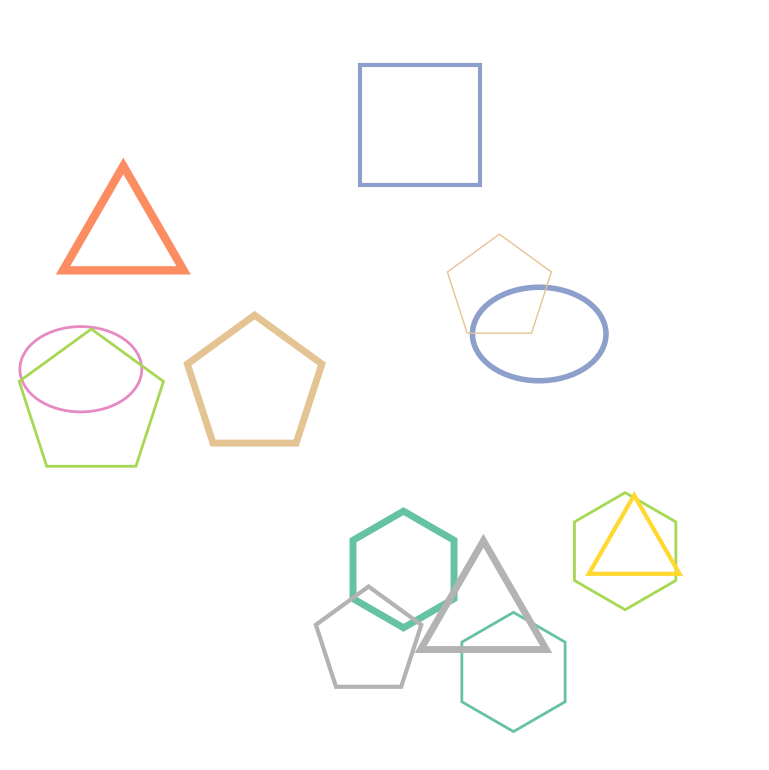[{"shape": "hexagon", "thickness": 2.5, "radius": 0.38, "center": [0.524, 0.26]}, {"shape": "hexagon", "thickness": 1, "radius": 0.39, "center": [0.667, 0.127]}, {"shape": "triangle", "thickness": 3, "radius": 0.45, "center": [0.16, 0.694]}, {"shape": "square", "thickness": 1.5, "radius": 0.39, "center": [0.545, 0.838]}, {"shape": "oval", "thickness": 2, "radius": 0.43, "center": [0.7, 0.566]}, {"shape": "oval", "thickness": 1, "radius": 0.4, "center": [0.105, 0.52]}, {"shape": "pentagon", "thickness": 1, "radius": 0.49, "center": [0.119, 0.474]}, {"shape": "hexagon", "thickness": 1, "radius": 0.38, "center": [0.812, 0.284]}, {"shape": "triangle", "thickness": 1.5, "radius": 0.34, "center": [0.824, 0.289]}, {"shape": "pentagon", "thickness": 0.5, "radius": 0.36, "center": [0.649, 0.625]}, {"shape": "pentagon", "thickness": 2.5, "radius": 0.46, "center": [0.331, 0.499]}, {"shape": "pentagon", "thickness": 1.5, "radius": 0.36, "center": [0.479, 0.166]}, {"shape": "triangle", "thickness": 2.5, "radius": 0.47, "center": [0.628, 0.204]}]